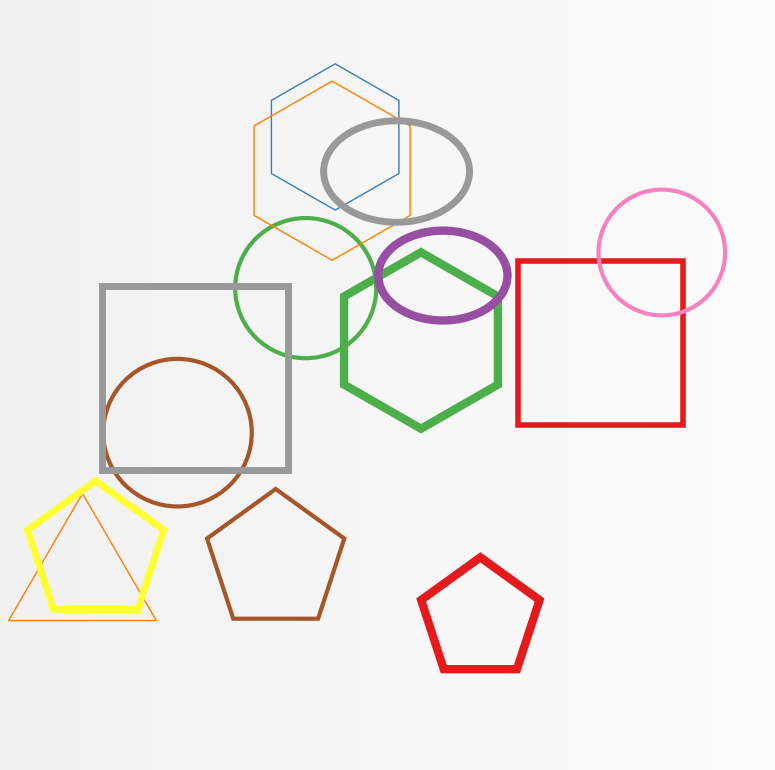[{"shape": "square", "thickness": 2, "radius": 0.53, "center": [0.775, 0.555]}, {"shape": "pentagon", "thickness": 3, "radius": 0.4, "center": [0.62, 0.196]}, {"shape": "hexagon", "thickness": 0.5, "radius": 0.47, "center": [0.432, 0.822]}, {"shape": "circle", "thickness": 1.5, "radius": 0.46, "center": [0.394, 0.626]}, {"shape": "hexagon", "thickness": 3, "radius": 0.57, "center": [0.543, 0.558]}, {"shape": "oval", "thickness": 3, "radius": 0.42, "center": [0.571, 0.642]}, {"shape": "triangle", "thickness": 0.5, "radius": 0.55, "center": [0.106, 0.249]}, {"shape": "hexagon", "thickness": 0.5, "radius": 0.58, "center": [0.429, 0.778]}, {"shape": "pentagon", "thickness": 2.5, "radius": 0.46, "center": [0.123, 0.283]}, {"shape": "circle", "thickness": 1.5, "radius": 0.48, "center": [0.229, 0.438]}, {"shape": "pentagon", "thickness": 1.5, "radius": 0.47, "center": [0.356, 0.272]}, {"shape": "circle", "thickness": 1.5, "radius": 0.41, "center": [0.854, 0.672]}, {"shape": "oval", "thickness": 2.5, "radius": 0.47, "center": [0.512, 0.777]}, {"shape": "square", "thickness": 2.5, "radius": 0.6, "center": [0.251, 0.509]}]